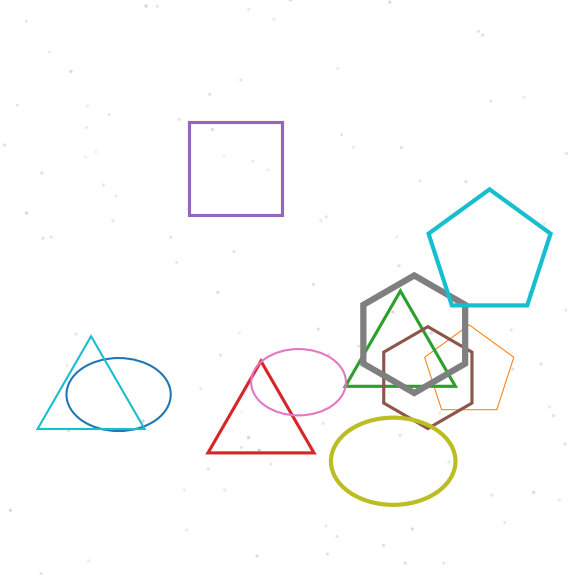[{"shape": "oval", "thickness": 1, "radius": 0.45, "center": [0.205, 0.316]}, {"shape": "pentagon", "thickness": 0.5, "radius": 0.41, "center": [0.812, 0.355]}, {"shape": "triangle", "thickness": 1.5, "radius": 0.55, "center": [0.693, 0.385]}, {"shape": "triangle", "thickness": 1.5, "radius": 0.53, "center": [0.452, 0.268]}, {"shape": "square", "thickness": 1.5, "radius": 0.4, "center": [0.408, 0.707]}, {"shape": "hexagon", "thickness": 1.5, "radius": 0.44, "center": [0.741, 0.345]}, {"shape": "oval", "thickness": 1, "radius": 0.41, "center": [0.517, 0.337]}, {"shape": "hexagon", "thickness": 3, "radius": 0.51, "center": [0.717, 0.42]}, {"shape": "oval", "thickness": 2, "radius": 0.54, "center": [0.681, 0.2]}, {"shape": "pentagon", "thickness": 2, "radius": 0.56, "center": [0.848, 0.56]}, {"shape": "triangle", "thickness": 1, "radius": 0.54, "center": [0.158, 0.31]}]